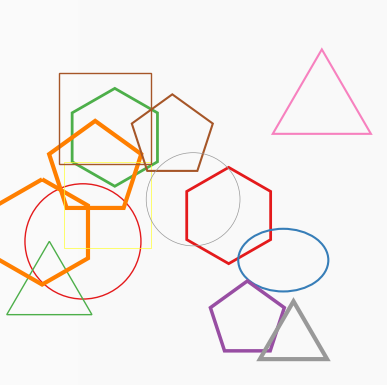[{"shape": "circle", "thickness": 1, "radius": 0.75, "center": [0.214, 0.373]}, {"shape": "hexagon", "thickness": 2, "radius": 0.63, "center": [0.59, 0.44]}, {"shape": "oval", "thickness": 1.5, "radius": 0.58, "center": [0.731, 0.324]}, {"shape": "triangle", "thickness": 1, "radius": 0.63, "center": [0.127, 0.246]}, {"shape": "hexagon", "thickness": 2, "radius": 0.64, "center": [0.296, 0.643]}, {"shape": "pentagon", "thickness": 2.5, "radius": 0.5, "center": [0.638, 0.17]}, {"shape": "pentagon", "thickness": 3, "radius": 0.62, "center": [0.246, 0.561]}, {"shape": "hexagon", "thickness": 3, "radius": 0.68, "center": [0.109, 0.398]}, {"shape": "square", "thickness": 0.5, "radius": 0.56, "center": [0.277, 0.467]}, {"shape": "square", "thickness": 1, "radius": 0.59, "center": [0.272, 0.692]}, {"shape": "pentagon", "thickness": 1.5, "radius": 0.55, "center": [0.445, 0.645]}, {"shape": "triangle", "thickness": 1.5, "radius": 0.73, "center": [0.831, 0.725]}, {"shape": "circle", "thickness": 0.5, "radius": 0.61, "center": [0.498, 0.482]}, {"shape": "triangle", "thickness": 3, "radius": 0.5, "center": [0.757, 0.117]}]